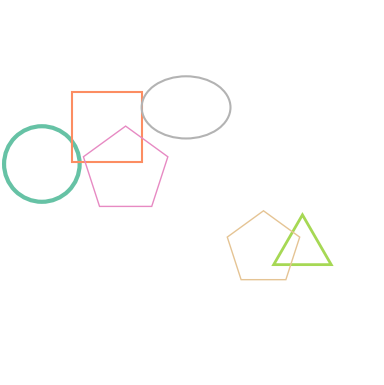[{"shape": "circle", "thickness": 3, "radius": 0.49, "center": [0.109, 0.574]}, {"shape": "square", "thickness": 1.5, "radius": 0.46, "center": [0.277, 0.671]}, {"shape": "pentagon", "thickness": 1, "radius": 0.58, "center": [0.326, 0.557]}, {"shape": "triangle", "thickness": 2, "radius": 0.43, "center": [0.786, 0.356]}, {"shape": "pentagon", "thickness": 1, "radius": 0.49, "center": [0.684, 0.354]}, {"shape": "oval", "thickness": 1.5, "radius": 0.58, "center": [0.483, 0.721]}]